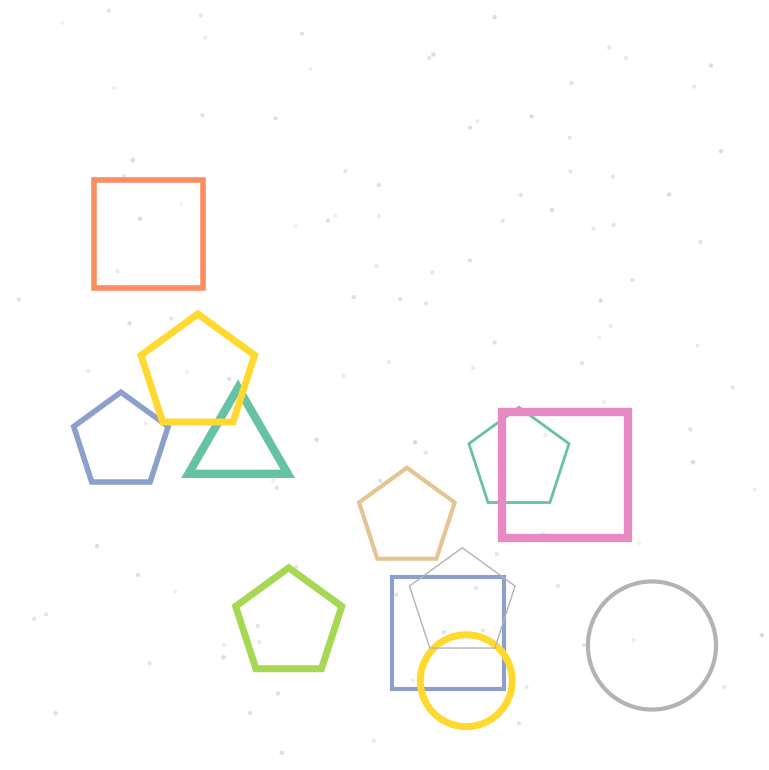[{"shape": "triangle", "thickness": 3, "radius": 0.37, "center": [0.309, 0.422]}, {"shape": "pentagon", "thickness": 1, "radius": 0.34, "center": [0.674, 0.403]}, {"shape": "square", "thickness": 2, "radius": 0.35, "center": [0.193, 0.696]}, {"shape": "square", "thickness": 1.5, "radius": 0.37, "center": [0.582, 0.178]}, {"shape": "pentagon", "thickness": 2, "radius": 0.32, "center": [0.157, 0.426]}, {"shape": "square", "thickness": 3, "radius": 0.41, "center": [0.733, 0.383]}, {"shape": "pentagon", "thickness": 2.5, "radius": 0.36, "center": [0.375, 0.19]}, {"shape": "circle", "thickness": 2.5, "radius": 0.3, "center": [0.606, 0.116]}, {"shape": "pentagon", "thickness": 2.5, "radius": 0.39, "center": [0.257, 0.515]}, {"shape": "pentagon", "thickness": 1.5, "radius": 0.33, "center": [0.528, 0.327]}, {"shape": "circle", "thickness": 1.5, "radius": 0.42, "center": [0.847, 0.162]}, {"shape": "pentagon", "thickness": 0.5, "radius": 0.36, "center": [0.6, 0.217]}]